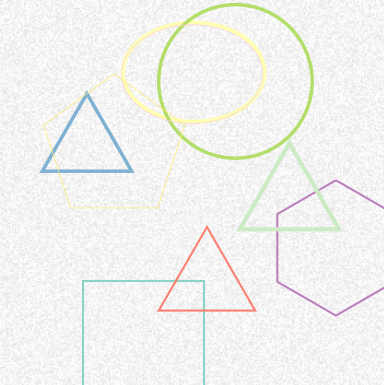[{"shape": "square", "thickness": 1.5, "radius": 0.79, "center": [0.373, 0.111]}, {"shape": "oval", "thickness": 3, "radius": 0.92, "center": [0.503, 0.812]}, {"shape": "triangle", "thickness": 1.5, "radius": 0.72, "center": [0.538, 0.266]}, {"shape": "triangle", "thickness": 2.5, "radius": 0.67, "center": [0.226, 0.622]}, {"shape": "circle", "thickness": 2.5, "radius": 1.0, "center": [0.612, 0.788]}, {"shape": "oval", "thickness": 0.5, "radius": 0.92, "center": [0.499, 0.808]}, {"shape": "hexagon", "thickness": 1.5, "radius": 0.88, "center": [0.873, 0.356]}, {"shape": "triangle", "thickness": 3, "radius": 0.74, "center": [0.752, 0.479]}, {"shape": "pentagon", "thickness": 0.5, "radius": 0.96, "center": [0.297, 0.616]}]